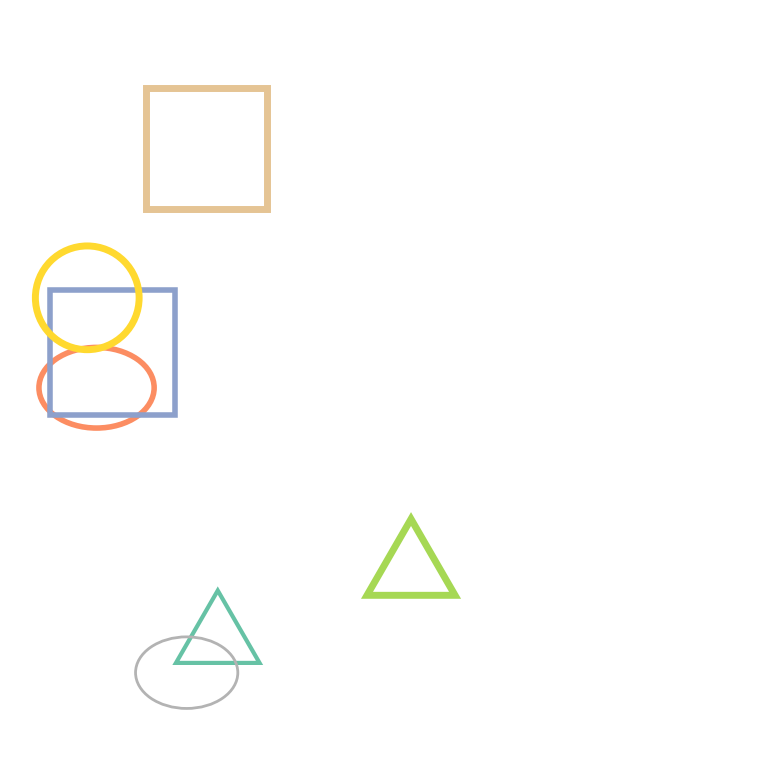[{"shape": "triangle", "thickness": 1.5, "radius": 0.31, "center": [0.283, 0.17]}, {"shape": "oval", "thickness": 2, "radius": 0.37, "center": [0.125, 0.496]}, {"shape": "square", "thickness": 2, "radius": 0.4, "center": [0.146, 0.543]}, {"shape": "triangle", "thickness": 2.5, "radius": 0.33, "center": [0.534, 0.26]}, {"shape": "circle", "thickness": 2.5, "radius": 0.34, "center": [0.113, 0.613]}, {"shape": "square", "thickness": 2.5, "radius": 0.4, "center": [0.268, 0.807]}, {"shape": "oval", "thickness": 1, "radius": 0.33, "center": [0.242, 0.126]}]